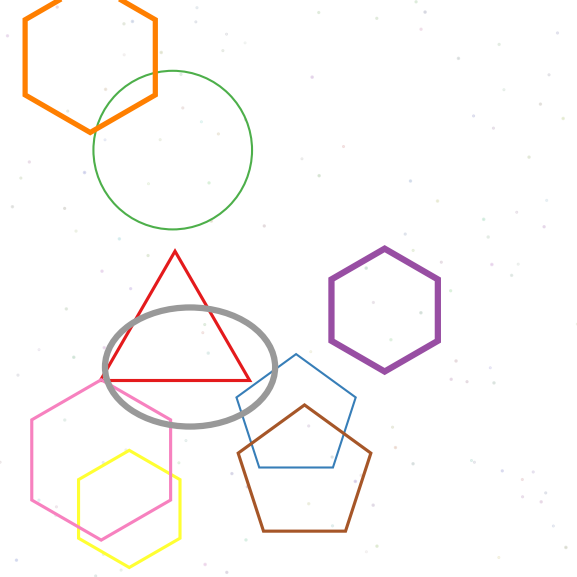[{"shape": "triangle", "thickness": 1.5, "radius": 0.75, "center": [0.303, 0.415]}, {"shape": "pentagon", "thickness": 1, "radius": 0.54, "center": [0.513, 0.277]}, {"shape": "circle", "thickness": 1, "radius": 0.69, "center": [0.299, 0.739]}, {"shape": "hexagon", "thickness": 3, "radius": 0.53, "center": [0.666, 0.462]}, {"shape": "hexagon", "thickness": 2.5, "radius": 0.65, "center": [0.156, 0.9]}, {"shape": "hexagon", "thickness": 1.5, "radius": 0.51, "center": [0.224, 0.118]}, {"shape": "pentagon", "thickness": 1.5, "radius": 0.6, "center": [0.527, 0.177]}, {"shape": "hexagon", "thickness": 1.5, "radius": 0.69, "center": [0.175, 0.203]}, {"shape": "oval", "thickness": 3, "radius": 0.74, "center": [0.329, 0.364]}]